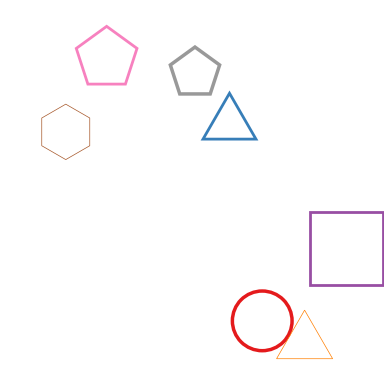[{"shape": "circle", "thickness": 2.5, "radius": 0.39, "center": [0.681, 0.167]}, {"shape": "triangle", "thickness": 2, "radius": 0.4, "center": [0.596, 0.678]}, {"shape": "square", "thickness": 2, "radius": 0.47, "center": [0.899, 0.355]}, {"shape": "triangle", "thickness": 0.5, "radius": 0.42, "center": [0.791, 0.11]}, {"shape": "hexagon", "thickness": 0.5, "radius": 0.36, "center": [0.171, 0.657]}, {"shape": "pentagon", "thickness": 2, "radius": 0.41, "center": [0.277, 0.849]}, {"shape": "pentagon", "thickness": 2.5, "radius": 0.34, "center": [0.506, 0.81]}]